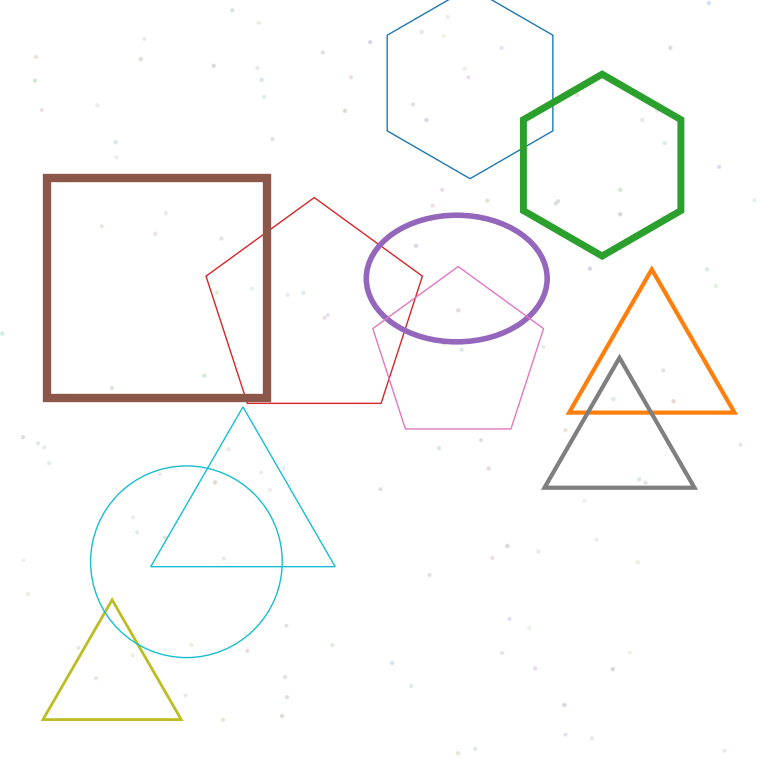[{"shape": "hexagon", "thickness": 0.5, "radius": 0.62, "center": [0.61, 0.892]}, {"shape": "triangle", "thickness": 1.5, "radius": 0.62, "center": [0.846, 0.526]}, {"shape": "hexagon", "thickness": 2.5, "radius": 0.59, "center": [0.782, 0.786]}, {"shape": "pentagon", "thickness": 0.5, "radius": 0.74, "center": [0.408, 0.596]}, {"shape": "oval", "thickness": 2, "radius": 0.59, "center": [0.593, 0.638]}, {"shape": "square", "thickness": 3, "radius": 0.71, "center": [0.204, 0.626]}, {"shape": "pentagon", "thickness": 0.5, "radius": 0.58, "center": [0.595, 0.537]}, {"shape": "triangle", "thickness": 1.5, "radius": 0.56, "center": [0.805, 0.423]}, {"shape": "triangle", "thickness": 1, "radius": 0.52, "center": [0.146, 0.117]}, {"shape": "circle", "thickness": 0.5, "radius": 0.62, "center": [0.242, 0.27]}, {"shape": "triangle", "thickness": 0.5, "radius": 0.69, "center": [0.316, 0.333]}]